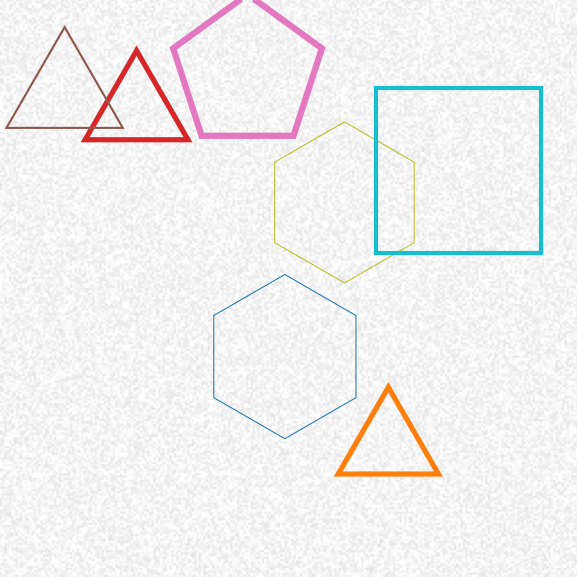[{"shape": "hexagon", "thickness": 0.5, "radius": 0.71, "center": [0.493, 0.382]}, {"shape": "triangle", "thickness": 2.5, "radius": 0.5, "center": [0.672, 0.228]}, {"shape": "triangle", "thickness": 2.5, "radius": 0.51, "center": [0.236, 0.809]}, {"shape": "triangle", "thickness": 1, "radius": 0.58, "center": [0.112, 0.836]}, {"shape": "pentagon", "thickness": 3, "radius": 0.68, "center": [0.429, 0.874]}, {"shape": "hexagon", "thickness": 0.5, "radius": 0.7, "center": [0.596, 0.649]}, {"shape": "square", "thickness": 2, "radius": 0.72, "center": [0.793, 0.704]}]